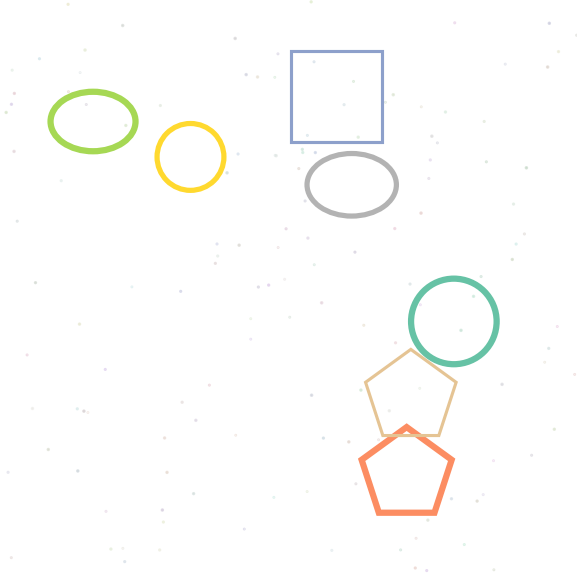[{"shape": "circle", "thickness": 3, "radius": 0.37, "center": [0.786, 0.443]}, {"shape": "pentagon", "thickness": 3, "radius": 0.41, "center": [0.704, 0.178]}, {"shape": "square", "thickness": 1.5, "radius": 0.39, "center": [0.582, 0.832]}, {"shape": "oval", "thickness": 3, "radius": 0.37, "center": [0.161, 0.789]}, {"shape": "circle", "thickness": 2.5, "radius": 0.29, "center": [0.33, 0.727]}, {"shape": "pentagon", "thickness": 1.5, "radius": 0.41, "center": [0.711, 0.312]}, {"shape": "oval", "thickness": 2.5, "radius": 0.39, "center": [0.609, 0.679]}]